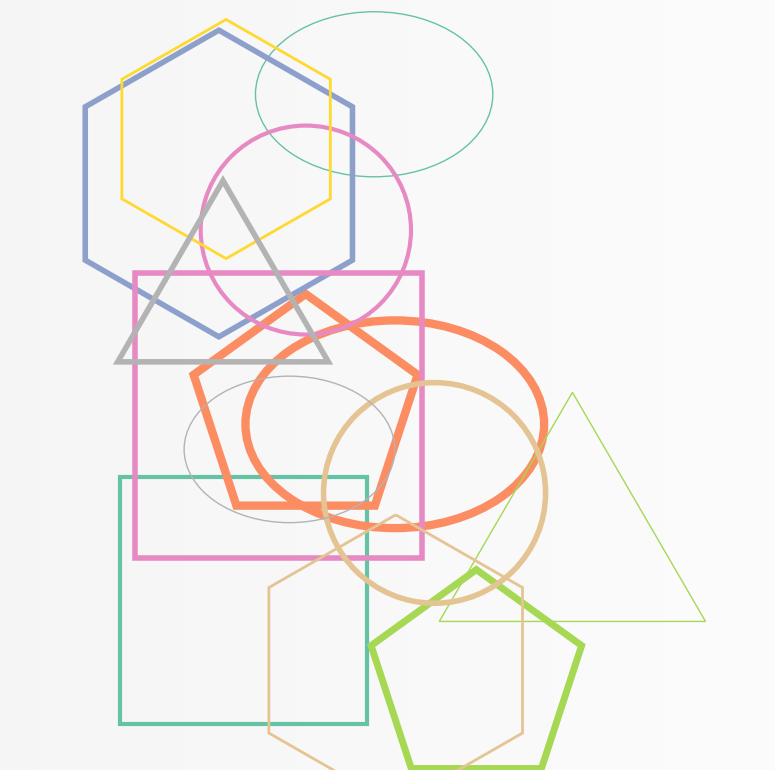[{"shape": "oval", "thickness": 0.5, "radius": 0.77, "center": [0.483, 0.878]}, {"shape": "square", "thickness": 1.5, "radius": 0.8, "center": [0.314, 0.22]}, {"shape": "oval", "thickness": 3, "radius": 0.96, "center": [0.509, 0.449]}, {"shape": "pentagon", "thickness": 3, "radius": 0.76, "center": [0.394, 0.466]}, {"shape": "hexagon", "thickness": 2, "radius": 1.0, "center": [0.282, 0.762]}, {"shape": "circle", "thickness": 1.5, "radius": 0.68, "center": [0.395, 0.701]}, {"shape": "square", "thickness": 2, "radius": 0.93, "center": [0.36, 0.46]}, {"shape": "triangle", "thickness": 0.5, "radius": 0.99, "center": [0.739, 0.292]}, {"shape": "pentagon", "thickness": 2.5, "radius": 0.71, "center": [0.615, 0.117]}, {"shape": "hexagon", "thickness": 1, "radius": 0.78, "center": [0.292, 0.819]}, {"shape": "circle", "thickness": 2, "radius": 0.72, "center": [0.561, 0.36]}, {"shape": "hexagon", "thickness": 1, "radius": 0.94, "center": [0.511, 0.142]}, {"shape": "triangle", "thickness": 2, "radius": 0.78, "center": [0.288, 0.609]}, {"shape": "oval", "thickness": 0.5, "radius": 0.68, "center": [0.373, 0.416]}]